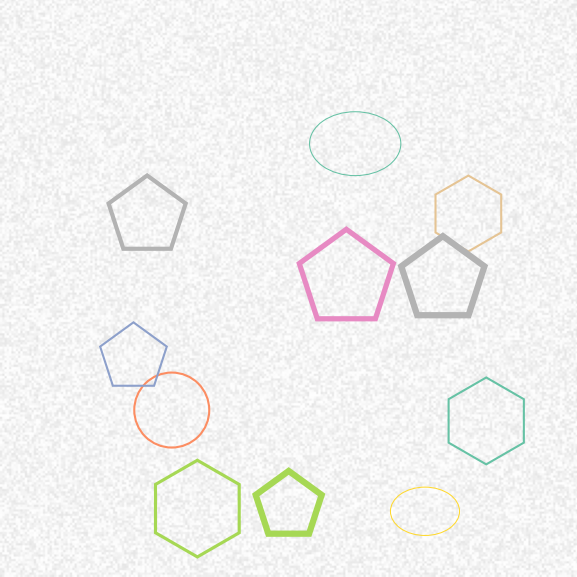[{"shape": "oval", "thickness": 0.5, "radius": 0.4, "center": [0.615, 0.75]}, {"shape": "hexagon", "thickness": 1, "radius": 0.38, "center": [0.842, 0.27]}, {"shape": "circle", "thickness": 1, "radius": 0.32, "center": [0.297, 0.289]}, {"shape": "pentagon", "thickness": 1, "radius": 0.3, "center": [0.231, 0.38]}, {"shape": "pentagon", "thickness": 2.5, "radius": 0.43, "center": [0.6, 0.516]}, {"shape": "pentagon", "thickness": 3, "radius": 0.3, "center": [0.5, 0.124]}, {"shape": "hexagon", "thickness": 1.5, "radius": 0.42, "center": [0.342, 0.118]}, {"shape": "oval", "thickness": 0.5, "radius": 0.3, "center": [0.736, 0.114]}, {"shape": "hexagon", "thickness": 1, "radius": 0.33, "center": [0.811, 0.629]}, {"shape": "pentagon", "thickness": 2, "radius": 0.35, "center": [0.255, 0.625]}, {"shape": "pentagon", "thickness": 3, "radius": 0.38, "center": [0.767, 0.515]}]